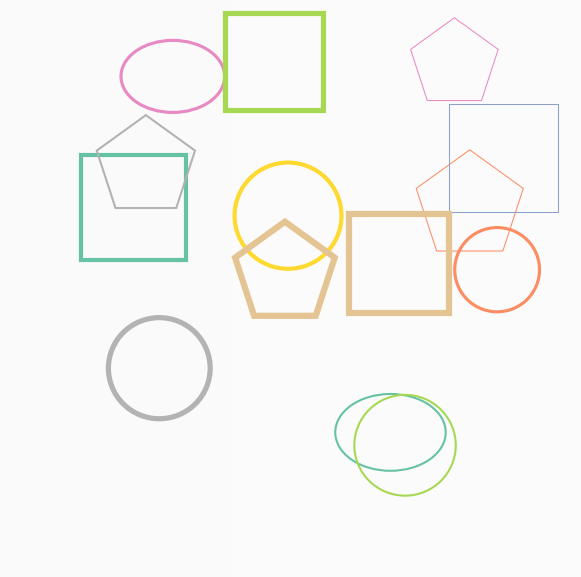[{"shape": "oval", "thickness": 1, "radius": 0.48, "center": [0.672, 0.25]}, {"shape": "square", "thickness": 2, "radius": 0.45, "center": [0.229, 0.64]}, {"shape": "pentagon", "thickness": 0.5, "radius": 0.48, "center": [0.808, 0.643]}, {"shape": "circle", "thickness": 1.5, "radius": 0.36, "center": [0.855, 0.532]}, {"shape": "square", "thickness": 0.5, "radius": 0.47, "center": [0.866, 0.726]}, {"shape": "oval", "thickness": 1.5, "radius": 0.45, "center": [0.297, 0.867]}, {"shape": "pentagon", "thickness": 0.5, "radius": 0.4, "center": [0.782, 0.889]}, {"shape": "square", "thickness": 2.5, "radius": 0.42, "center": [0.471, 0.893]}, {"shape": "circle", "thickness": 1, "radius": 0.44, "center": [0.697, 0.228]}, {"shape": "circle", "thickness": 2, "radius": 0.46, "center": [0.496, 0.626]}, {"shape": "pentagon", "thickness": 3, "radius": 0.45, "center": [0.49, 0.525]}, {"shape": "square", "thickness": 3, "radius": 0.43, "center": [0.686, 0.543]}, {"shape": "pentagon", "thickness": 1, "radius": 0.44, "center": [0.251, 0.711]}, {"shape": "circle", "thickness": 2.5, "radius": 0.44, "center": [0.274, 0.362]}]